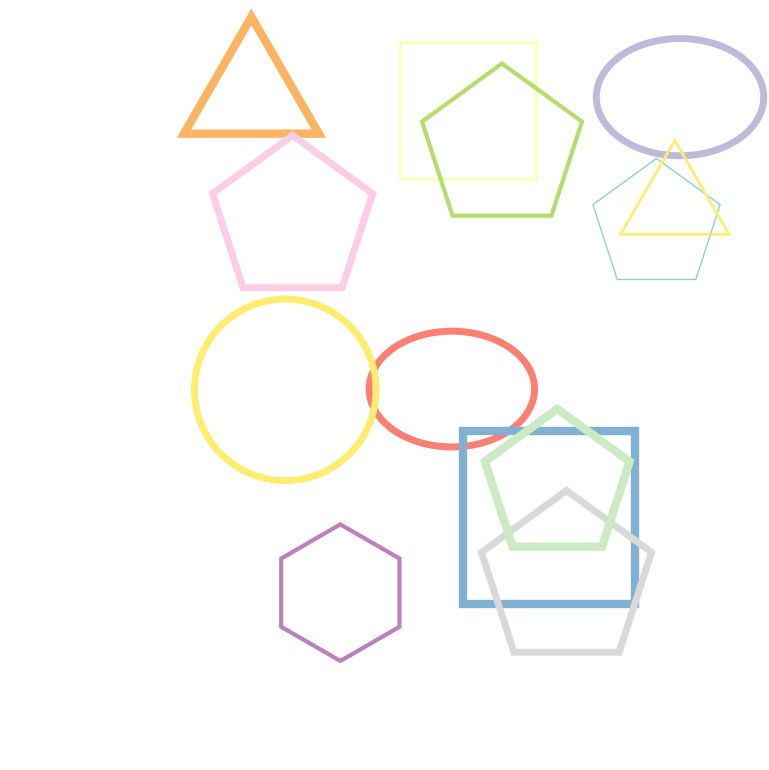[{"shape": "pentagon", "thickness": 0.5, "radius": 0.43, "center": [0.853, 0.707]}, {"shape": "square", "thickness": 1, "radius": 0.44, "center": [0.608, 0.856]}, {"shape": "oval", "thickness": 2.5, "radius": 0.54, "center": [0.883, 0.874]}, {"shape": "oval", "thickness": 2.5, "radius": 0.54, "center": [0.587, 0.495]}, {"shape": "square", "thickness": 3, "radius": 0.56, "center": [0.713, 0.328]}, {"shape": "triangle", "thickness": 3, "radius": 0.51, "center": [0.326, 0.877]}, {"shape": "pentagon", "thickness": 1.5, "radius": 0.55, "center": [0.652, 0.808]}, {"shape": "pentagon", "thickness": 2.5, "radius": 0.55, "center": [0.38, 0.715]}, {"shape": "pentagon", "thickness": 2.5, "radius": 0.58, "center": [0.736, 0.247]}, {"shape": "hexagon", "thickness": 1.5, "radius": 0.44, "center": [0.442, 0.23]}, {"shape": "pentagon", "thickness": 3, "radius": 0.49, "center": [0.724, 0.37]}, {"shape": "triangle", "thickness": 1, "radius": 0.41, "center": [0.876, 0.736]}, {"shape": "circle", "thickness": 2.5, "radius": 0.59, "center": [0.37, 0.494]}]